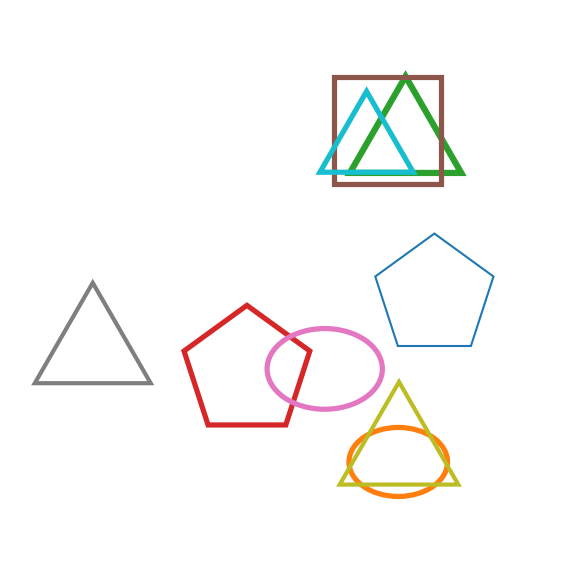[{"shape": "pentagon", "thickness": 1, "radius": 0.54, "center": [0.752, 0.487]}, {"shape": "oval", "thickness": 2.5, "radius": 0.43, "center": [0.69, 0.199]}, {"shape": "triangle", "thickness": 3, "radius": 0.56, "center": [0.702, 0.755]}, {"shape": "pentagon", "thickness": 2.5, "radius": 0.57, "center": [0.428, 0.356]}, {"shape": "square", "thickness": 2.5, "radius": 0.46, "center": [0.671, 0.773]}, {"shape": "oval", "thickness": 2.5, "radius": 0.5, "center": [0.562, 0.36]}, {"shape": "triangle", "thickness": 2, "radius": 0.58, "center": [0.161, 0.394]}, {"shape": "triangle", "thickness": 2, "radius": 0.59, "center": [0.691, 0.219]}, {"shape": "triangle", "thickness": 2.5, "radius": 0.47, "center": [0.635, 0.748]}]